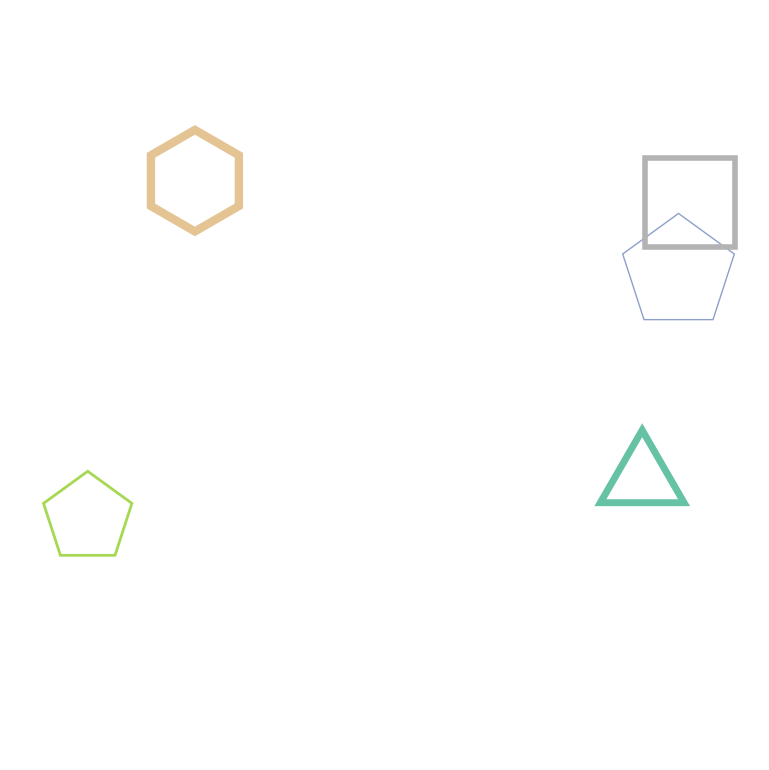[{"shape": "triangle", "thickness": 2.5, "radius": 0.31, "center": [0.834, 0.379]}, {"shape": "pentagon", "thickness": 0.5, "radius": 0.38, "center": [0.881, 0.647]}, {"shape": "pentagon", "thickness": 1, "radius": 0.3, "center": [0.114, 0.328]}, {"shape": "hexagon", "thickness": 3, "radius": 0.33, "center": [0.253, 0.765]}, {"shape": "square", "thickness": 2, "radius": 0.29, "center": [0.896, 0.737]}]